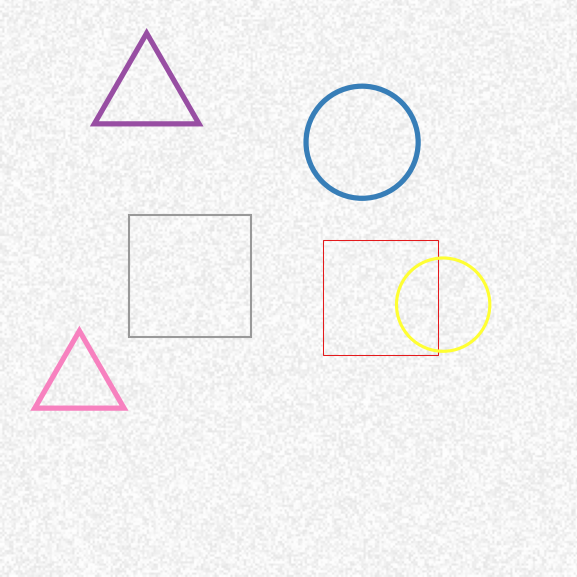[{"shape": "square", "thickness": 0.5, "radius": 0.5, "center": [0.659, 0.484]}, {"shape": "circle", "thickness": 2.5, "radius": 0.49, "center": [0.627, 0.753]}, {"shape": "triangle", "thickness": 2.5, "radius": 0.52, "center": [0.254, 0.837]}, {"shape": "circle", "thickness": 1.5, "radius": 0.4, "center": [0.767, 0.472]}, {"shape": "triangle", "thickness": 2.5, "radius": 0.45, "center": [0.137, 0.337]}, {"shape": "square", "thickness": 1, "radius": 0.53, "center": [0.33, 0.52]}]